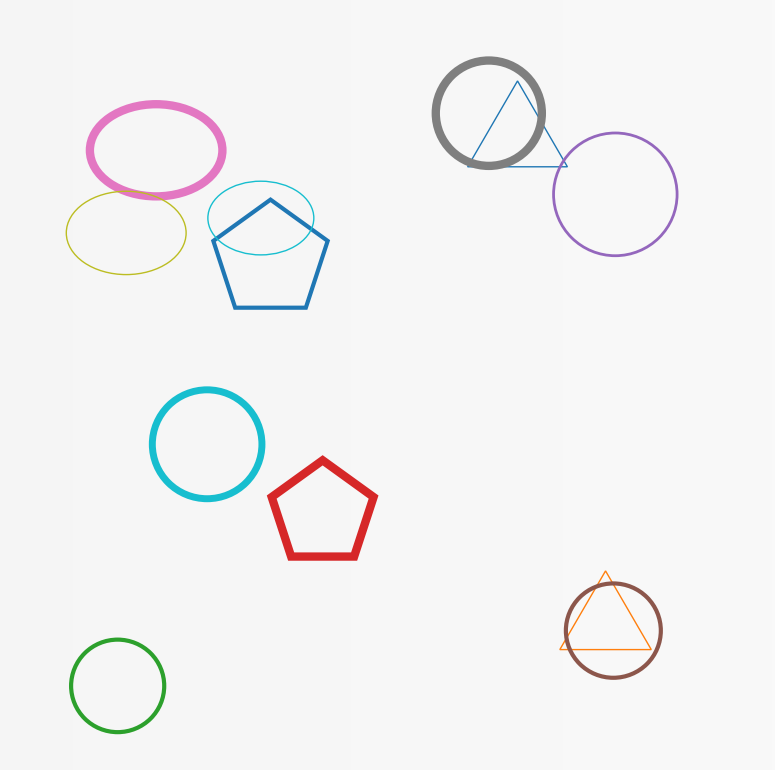[{"shape": "triangle", "thickness": 0.5, "radius": 0.37, "center": [0.668, 0.821]}, {"shape": "pentagon", "thickness": 1.5, "radius": 0.39, "center": [0.349, 0.663]}, {"shape": "triangle", "thickness": 0.5, "radius": 0.34, "center": [0.781, 0.19]}, {"shape": "circle", "thickness": 1.5, "radius": 0.3, "center": [0.152, 0.109]}, {"shape": "pentagon", "thickness": 3, "radius": 0.35, "center": [0.416, 0.333]}, {"shape": "circle", "thickness": 1, "radius": 0.4, "center": [0.794, 0.748]}, {"shape": "circle", "thickness": 1.5, "radius": 0.31, "center": [0.791, 0.181]}, {"shape": "oval", "thickness": 3, "radius": 0.43, "center": [0.201, 0.805]}, {"shape": "circle", "thickness": 3, "radius": 0.34, "center": [0.631, 0.853]}, {"shape": "oval", "thickness": 0.5, "radius": 0.39, "center": [0.163, 0.698]}, {"shape": "oval", "thickness": 0.5, "radius": 0.34, "center": [0.337, 0.717]}, {"shape": "circle", "thickness": 2.5, "radius": 0.35, "center": [0.267, 0.423]}]